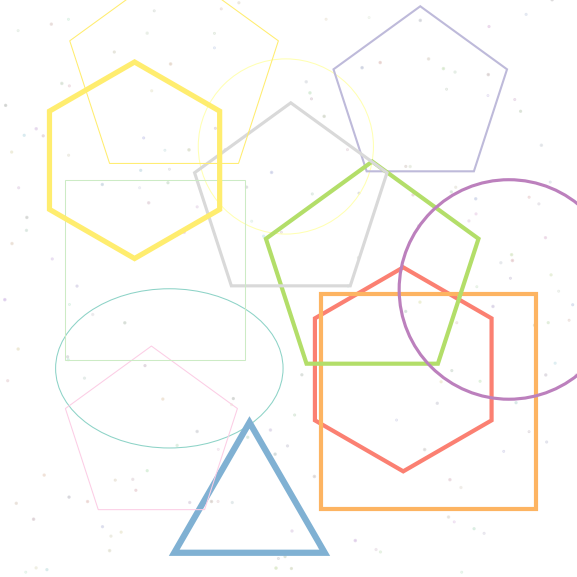[{"shape": "oval", "thickness": 0.5, "radius": 0.98, "center": [0.293, 0.361]}, {"shape": "circle", "thickness": 0.5, "radius": 0.76, "center": [0.495, 0.745]}, {"shape": "pentagon", "thickness": 1, "radius": 0.79, "center": [0.728, 0.83]}, {"shape": "hexagon", "thickness": 2, "radius": 0.88, "center": [0.698, 0.36]}, {"shape": "triangle", "thickness": 3, "radius": 0.75, "center": [0.432, 0.117]}, {"shape": "square", "thickness": 2, "radius": 0.93, "center": [0.741, 0.304]}, {"shape": "pentagon", "thickness": 2, "radius": 0.97, "center": [0.645, 0.526]}, {"shape": "pentagon", "thickness": 0.5, "radius": 0.78, "center": [0.262, 0.243]}, {"shape": "pentagon", "thickness": 1.5, "radius": 0.88, "center": [0.504, 0.646]}, {"shape": "circle", "thickness": 1.5, "radius": 0.95, "center": [0.881, 0.498]}, {"shape": "square", "thickness": 0.5, "radius": 0.78, "center": [0.268, 0.532]}, {"shape": "hexagon", "thickness": 2.5, "radius": 0.85, "center": [0.233, 0.722]}, {"shape": "pentagon", "thickness": 0.5, "radius": 0.95, "center": [0.301, 0.87]}]